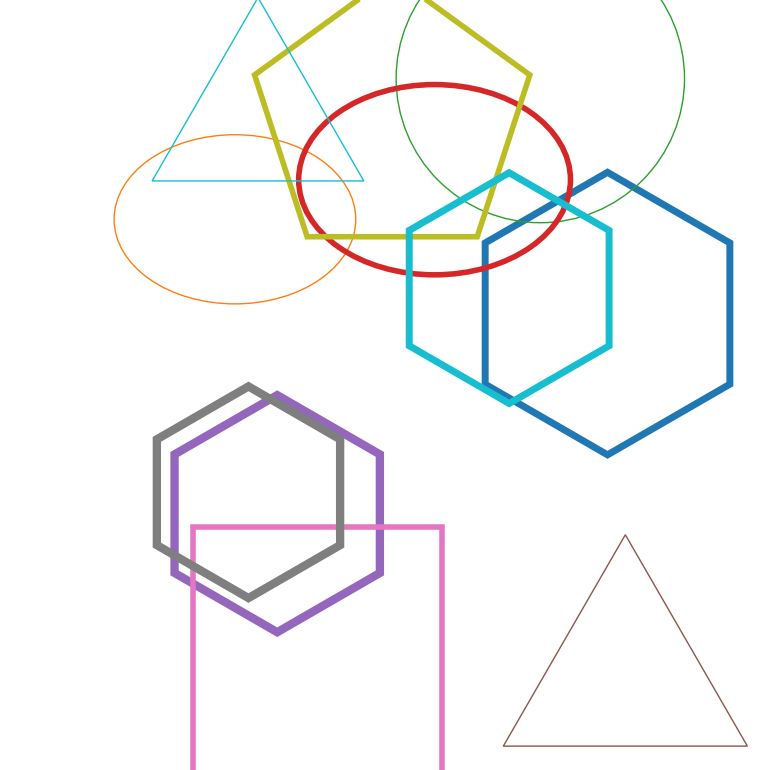[{"shape": "hexagon", "thickness": 2.5, "radius": 0.92, "center": [0.789, 0.593]}, {"shape": "oval", "thickness": 0.5, "radius": 0.78, "center": [0.305, 0.715]}, {"shape": "circle", "thickness": 0.5, "radius": 0.94, "center": [0.702, 0.898]}, {"shape": "oval", "thickness": 2, "radius": 0.88, "center": [0.564, 0.767]}, {"shape": "hexagon", "thickness": 3, "radius": 0.77, "center": [0.36, 0.333]}, {"shape": "triangle", "thickness": 0.5, "radius": 0.92, "center": [0.812, 0.123]}, {"shape": "square", "thickness": 2, "radius": 0.81, "center": [0.412, 0.154]}, {"shape": "hexagon", "thickness": 3, "radius": 0.69, "center": [0.323, 0.361]}, {"shape": "pentagon", "thickness": 2, "radius": 0.94, "center": [0.509, 0.845]}, {"shape": "triangle", "thickness": 0.5, "radius": 0.79, "center": [0.335, 0.844]}, {"shape": "hexagon", "thickness": 2.5, "radius": 0.75, "center": [0.661, 0.626]}]